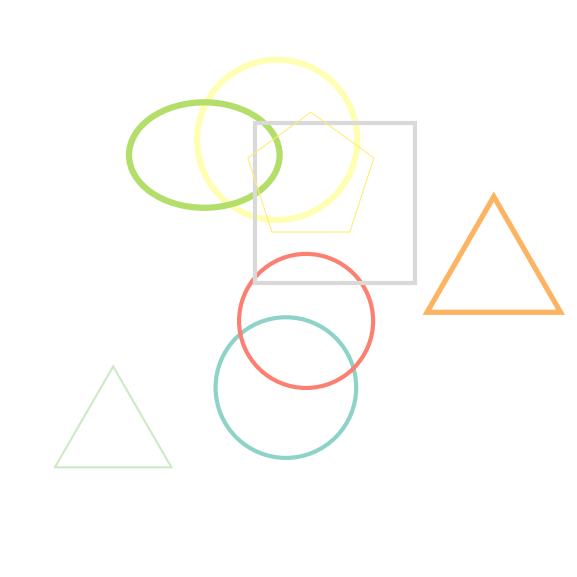[{"shape": "circle", "thickness": 2, "radius": 0.61, "center": [0.495, 0.328]}, {"shape": "circle", "thickness": 3, "radius": 0.69, "center": [0.48, 0.757]}, {"shape": "circle", "thickness": 2, "radius": 0.58, "center": [0.53, 0.443]}, {"shape": "triangle", "thickness": 2.5, "radius": 0.67, "center": [0.855, 0.525]}, {"shape": "oval", "thickness": 3, "radius": 0.65, "center": [0.354, 0.731]}, {"shape": "square", "thickness": 2, "radius": 0.69, "center": [0.58, 0.647]}, {"shape": "triangle", "thickness": 1, "radius": 0.58, "center": [0.196, 0.248]}, {"shape": "pentagon", "thickness": 0.5, "radius": 0.57, "center": [0.538, 0.69]}]